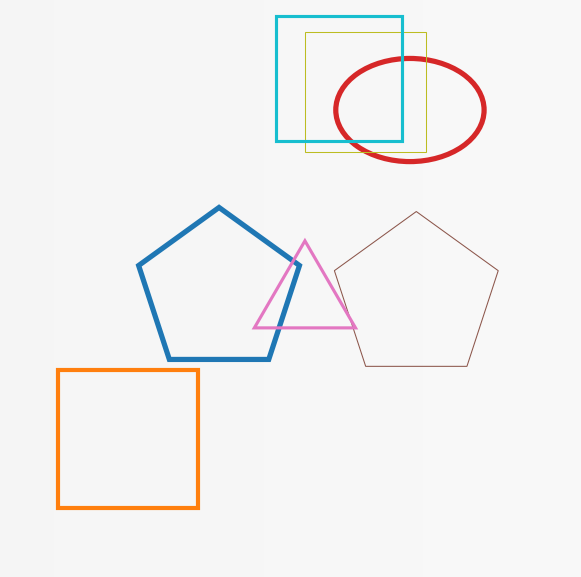[{"shape": "pentagon", "thickness": 2.5, "radius": 0.73, "center": [0.377, 0.494]}, {"shape": "square", "thickness": 2, "radius": 0.6, "center": [0.22, 0.239]}, {"shape": "oval", "thickness": 2.5, "radius": 0.64, "center": [0.705, 0.809]}, {"shape": "pentagon", "thickness": 0.5, "radius": 0.74, "center": [0.716, 0.485]}, {"shape": "triangle", "thickness": 1.5, "radius": 0.5, "center": [0.525, 0.482]}, {"shape": "square", "thickness": 0.5, "radius": 0.52, "center": [0.628, 0.839]}, {"shape": "square", "thickness": 1.5, "radius": 0.54, "center": [0.583, 0.863]}]